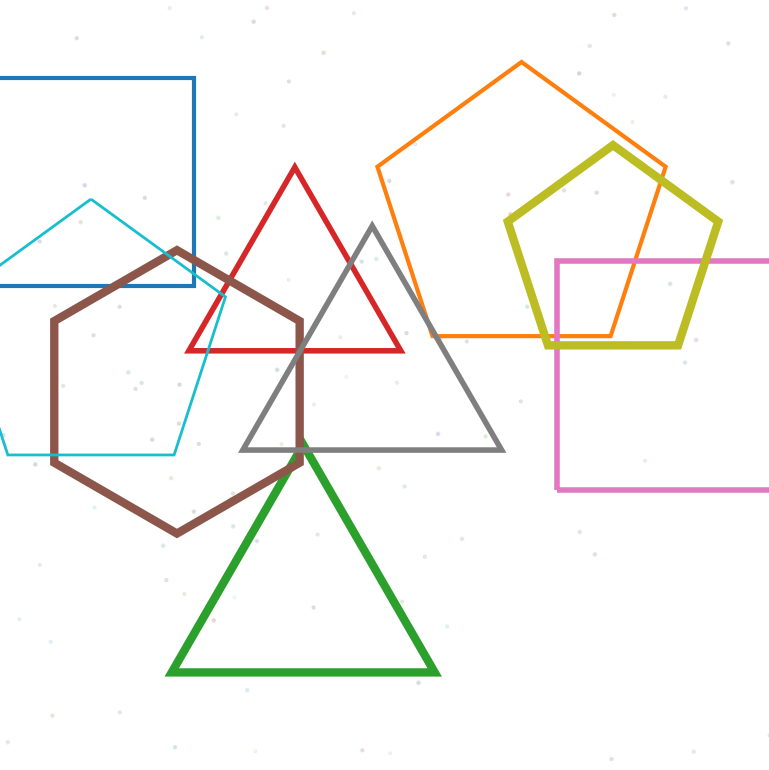[{"shape": "square", "thickness": 1.5, "radius": 0.67, "center": [0.118, 0.764]}, {"shape": "pentagon", "thickness": 1.5, "radius": 0.98, "center": [0.677, 0.723]}, {"shape": "triangle", "thickness": 3, "radius": 0.99, "center": [0.394, 0.225]}, {"shape": "triangle", "thickness": 2, "radius": 0.79, "center": [0.383, 0.624]}, {"shape": "hexagon", "thickness": 3, "radius": 0.92, "center": [0.23, 0.491]}, {"shape": "square", "thickness": 2, "radius": 0.74, "center": [0.872, 0.512]}, {"shape": "triangle", "thickness": 2, "radius": 0.97, "center": [0.483, 0.513]}, {"shape": "pentagon", "thickness": 3, "radius": 0.72, "center": [0.796, 0.668]}, {"shape": "pentagon", "thickness": 1, "radius": 0.92, "center": [0.118, 0.558]}]